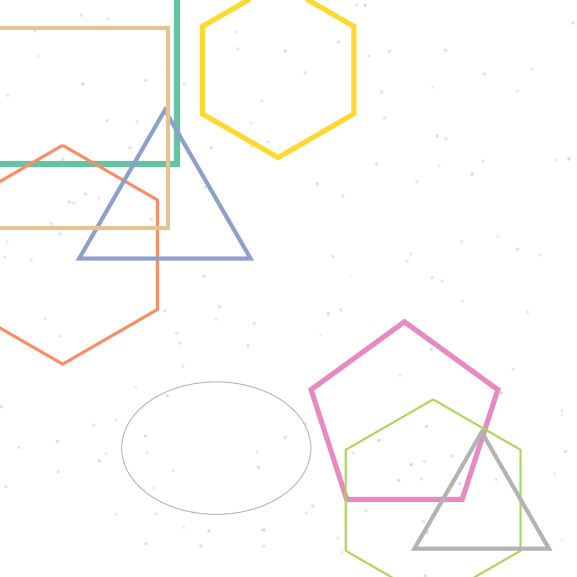[{"shape": "square", "thickness": 3, "radius": 0.79, "center": [0.148, 0.875]}, {"shape": "hexagon", "thickness": 1.5, "radius": 0.95, "center": [0.108, 0.558]}, {"shape": "triangle", "thickness": 2, "radius": 0.86, "center": [0.286, 0.637]}, {"shape": "pentagon", "thickness": 2.5, "radius": 0.85, "center": [0.7, 0.272]}, {"shape": "hexagon", "thickness": 1, "radius": 0.87, "center": [0.75, 0.133]}, {"shape": "hexagon", "thickness": 2.5, "radius": 0.76, "center": [0.482, 0.878]}, {"shape": "square", "thickness": 2, "radius": 0.86, "center": [0.117, 0.777]}, {"shape": "oval", "thickness": 0.5, "radius": 0.82, "center": [0.374, 0.223]}, {"shape": "triangle", "thickness": 2, "radius": 0.67, "center": [0.834, 0.116]}]